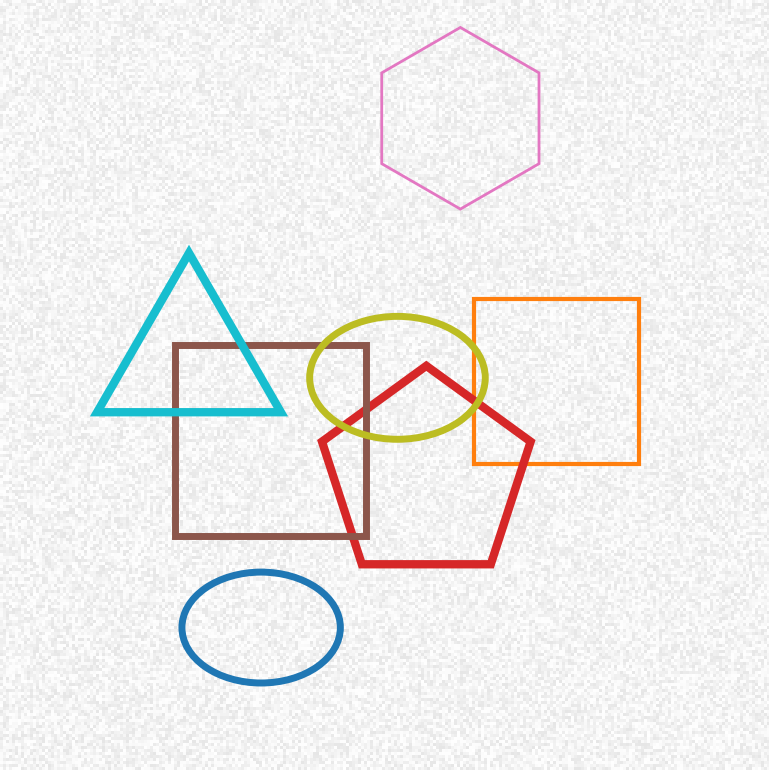[{"shape": "oval", "thickness": 2.5, "radius": 0.51, "center": [0.339, 0.185]}, {"shape": "square", "thickness": 1.5, "radius": 0.53, "center": [0.723, 0.504]}, {"shape": "pentagon", "thickness": 3, "radius": 0.71, "center": [0.554, 0.382]}, {"shape": "square", "thickness": 2.5, "radius": 0.62, "center": [0.351, 0.428]}, {"shape": "hexagon", "thickness": 1, "radius": 0.59, "center": [0.598, 0.846]}, {"shape": "oval", "thickness": 2.5, "radius": 0.57, "center": [0.516, 0.509]}, {"shape": "triangle", "thickness": 3, "radius": 0.69, "center": [0.245, 0.534]}]